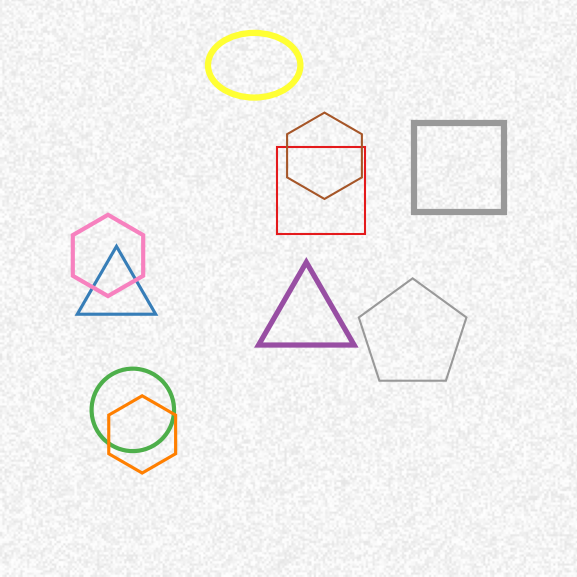[{"shape": "square", "thickness": 1, "radius": 0.38, "center": [0.556, 0.669]}, {"shape": "triangle", "thickness": 1.5, "radius": 0.39, "center": [0.202, 0.494]}, {"shape": "circle", "thickness": 2, "radius": 0.36, "center": [0.23, 0.289]}, {"shape": "triangle", "thickness": 2.5, "radius": 0.48, "center": [0.53, 0.449]}, {"shape": "hexagon", "thickness": 1.5, "radius": 0.33, "center": [0.246, 0.247]}, {"shape": "oval", "thickness": 3, "radius": 0.4, "center": [0.44, 0.886]}, {"shape": "hexagon", "thickness": 1, "radius": 0.37, "center": [0.562, 0.729]}, {"shape": "hexagon", "thickness": 2, "radius": 0.35, "center": [0.187, 0.557]}, {"shape": "pentagon", "thickness": 1, "radius": 0.49, "center": [0.715, 0.419]}, {"shape": "square", "thickness": 3, "radius": 0.39, "center": [0.795, 0.709]}]